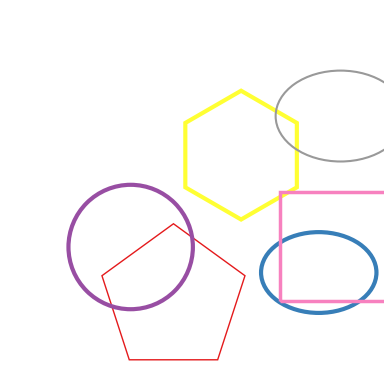[{"shape": "pentagon", "thickness": 1, "radius": 0.98, "center": [0.451, 0.223]}, {"shape": "oval", "thickness": 3, "radius": 0.75, "center": [0.828, 0.292]}, {"shape": "circle", "thickness": 3, "radius": 0.81, "center": [0.339, 0.358]}, {"shape": "hexagon", "thickness": 3, "radius": 0.84, "center": [0.626, 0.597]}, {"shape": "square", "thickness": 2.5, "radius": 0.71, "center": [0.868, 0.36]}, {"shape": "oval", "thickness": 1.5, "radius": 0.84, "center": [0.885, 0.699]}]